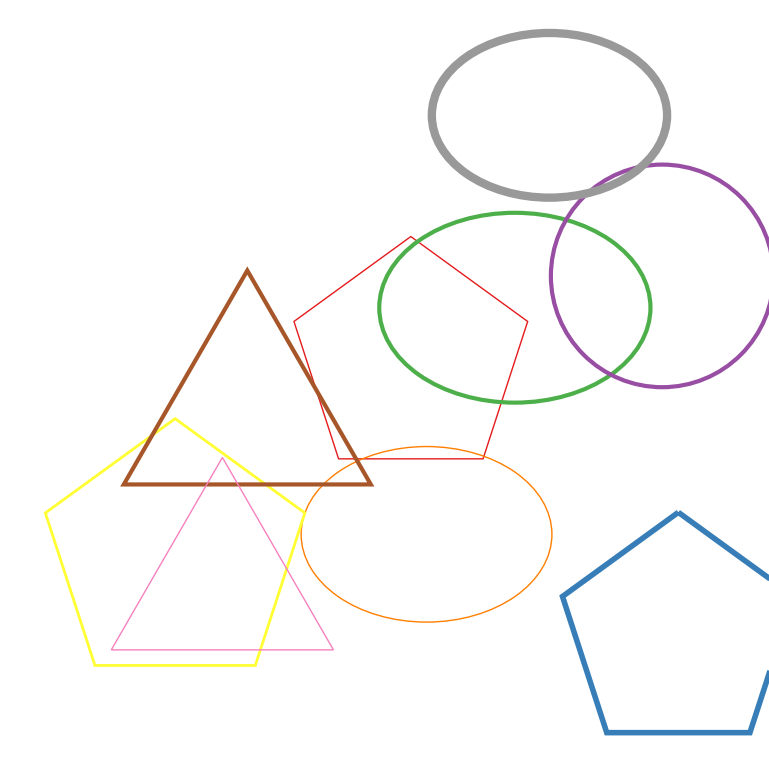[{"shape": "pentagon", "thickness": 0.5, "radius": 0.8, "center": [0.534, 0.533]}, {"shape": "pentagon", "thickness": 2, "radius": 0.79, "center": [0.881, 0.176]}, {"shape": "oval", "thickness": 1.5, "radius": 0.88, "center": [0.669, 0.6]}, {"shape": "circle", "thickness": 1.5, "radius": 0.72, "center": [0.86, 0.642]}, {"shape": "oval", "thickness": 0.5, "radius": 0.81, "center": [0.554, 0.306]}, {"shape": "pentagon", "thickness": 1, "radius": 0.89, "center": [0.227, 0.279]}, {"shape": "triangle", "thickness": 1.5, "radius": 0.93, "center": [0.321, 0.463]}, {"shape": "triangle", "thickness": 0.5, "radius": 0.83, "center": [0.289, 0.239]}, {"shape": "oval", "thickness": 3, "radius": 0.76, "center": [0.714, 0.85]}]